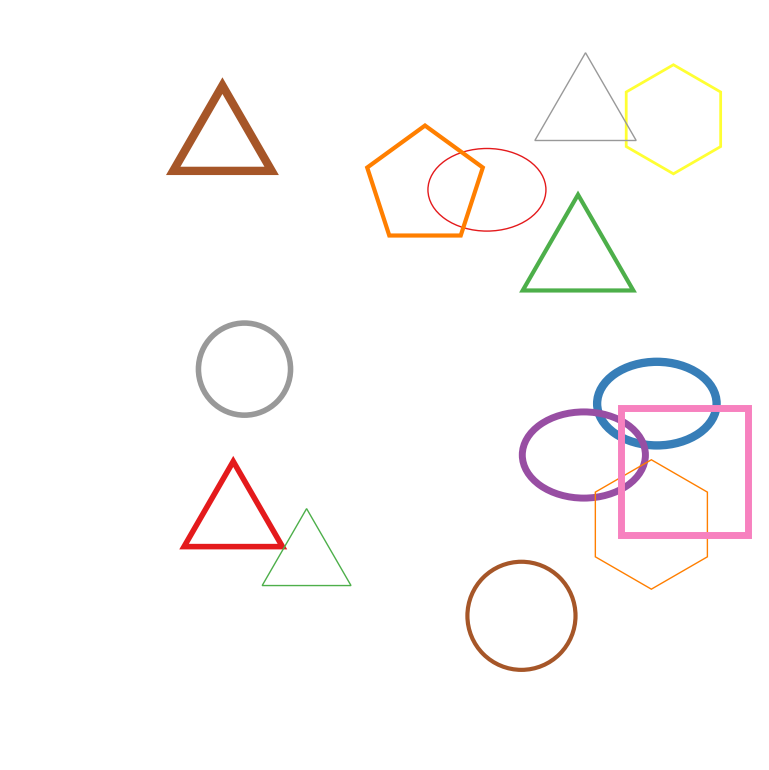[{"shape": "oval", "thickness": 0.5, "radius": 0.38, "center": [0.632, 0.754]}, {"shape": "triangle", "thickness": 2, "radius": 0.37, "center": [0.303, 0.327]}, {"shape": "oval", "thickness": 3, "radius": 0.39, "center": [0.853, 0.476]}, {"shape": "triangle", "thickness": 0.5, "radius": 0.33, "center": [0.398, 0.273]}, {"shape": "triangle", "thickness": 1.5, "radius": 0.41, "center": [0.751, 0.664]}, {"shape": "oval", "thickness": 2.5, "radius": 0.4, "center": [0.758, 0.409]}, {"shape": "hexagon", "thickness": 0.5, "radius": 0.42, "center": [0.846, 0.319]}, {"shape": "pentagon", "thickness": 1.5, "radius": 0.39, "center": [0.552, 0.758]}, {"shape": "hexagon", "thickness": 1, "radius": 0.35, "center": [0.875, 0.845]}, {"shape": "circle", "thickness": 1.5, "radius": 0.35, "center": [0.677, 0.2]}, {"shape": "triangle", "thickness": 3, "radius": 0.37, "center": [0.289, 0.815]}, {"shape": "square", "thickness": 2.5, "radius": 0.41, "center": [0.888, 0.387]}, {"shape": "circle", "thickness": 2, "radius": 0.3, "center": [0.318, 0.521]}, {"shape": "triangle", "thickness": 0.5, "radius": 0.38, "center": [0.76, 0.856]}]